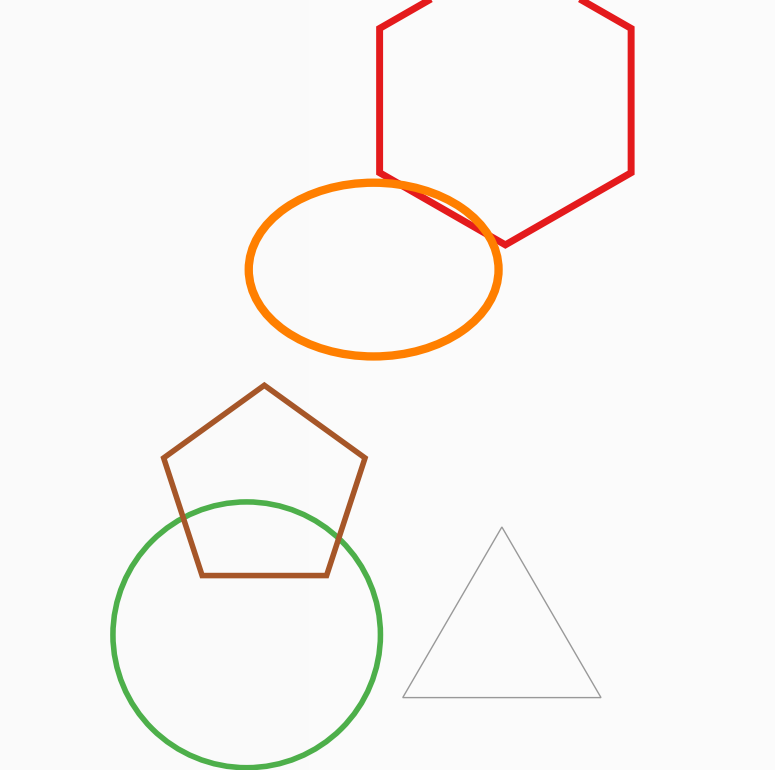[{"shape": "hexagon", "thickness": 2.5, "radius": 0.94, "center": [0.652, 0.869]}, {"shape": "circle", "thickness": 2, "radius": 0.86, "center": [0.318, 0.176]}, {"shape": "oval", "thickness": 3, "radius": 0.81, "center": [0.482, 0.65]}, {"shape": "pentagon", "thickness": 2, "radius": 0.68, "center": [0.341, 0.363]}, {"shape": "triangle", "thickness": 0.5, "radius": 0.74, "center": [0.648, 0.168]}]